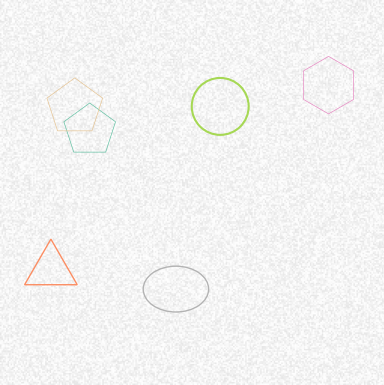[{"shape": "pentagon", "thickness": 0.5, "radius": 0.35, "center": [0.233, 0.662]}, {"shape": "triangle", "thickness": 1, "radius": 0.39, "center": [0.132, 0.3]}, {"shape": "hexagon", "thickness": 0.5, "radius": 0.37, "center": [0.853, 0.779]}, {"shape": "circle", "thickness": 1.5, "radius": 0.37, "center": [0.572, 0.724]}, {"shape": "pentagon", "thickness": 0.5, "radius": 0.38, "center": [0.194, 0.722]}, {"shape": "oval", "thickness": 1, "radius": 0.42, "center": [0.457, 0.249]}]